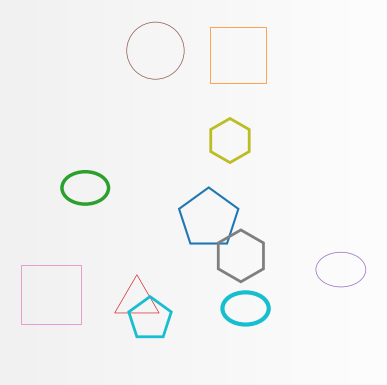[{"shape": "pentagon", "thickness": 1.5, "radius": 0.4, "center": [0.539, 0.433]}, {"shape": "square", "thickness": 0.5, "radius": 0.36, "center": [0.614, 0.858]}, {"shape": "oval", "thickness": 2.5, "radius": 0.3, "center": [0.22, 0.512]}, {"shape": "triangle", "thickness": 0.5, "radius": 0.33, "center": [0.353, 0.22]}, {"shape": "oval", "thickness": 0.5, "radius": 0.32, "center": [0.88, 0.3]}, {"shape": "circle", "thickness": 0.5, "radius": 0.37, "center": [0.401, 0.868]}, {"shape": "square", "thickness": 0.5, "radius": 0.39, "center": [0.131, 0.235]}, {"shape": "hexagon", "thickness": 2, "radius": 0.34, "center": [0.622, 0.335]}, {"shape": "hexagon", "thickness": 2, "radius": 0.29, "center": [0.593, 0.635]}, {"shape": "oval", "thickness": 3, "radius": 0.3, "center": [0.634, 0.199]}, {"shape": "pentagon", "thickness": 2, "radius": 0.29, "center": [0.387, 0.172]}]